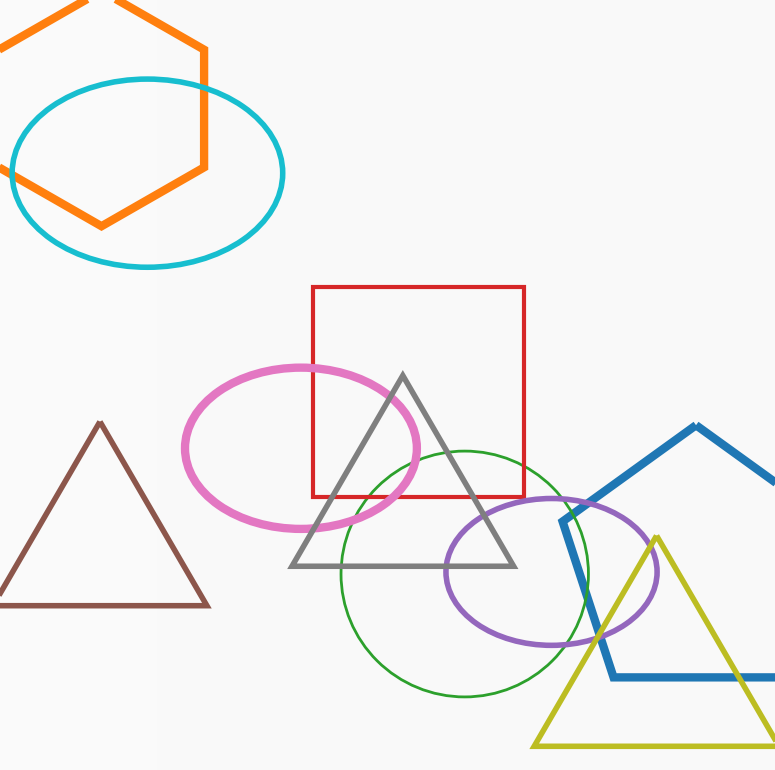[{"shape": "pentagon", "thickness": 3, "radius": 0.91, "center": [0.898, 0.267]}, {"shape": "hexagon", "thickness": 3, "radius": 0.76, "center": [0.131, 0.859]}, {"shape": "circle", "thickness": 1, "radius": 0.8, "center": [0.6, 0.255]}, {"shape": "square", "thickness": 1.5, "radius": 0.68, "center": [0.54, 0.491]}, {"shape": "oval", "thickness": 2, "radius": 0.68, "center": [0.712, 0.257]}, {"shape": "triangle", "thickness": 2, "radius": 0.8, "center": [0.129, 0.293]}, {"shape": "oval", "thickness": 3, "radius": 0.75, "center": [0.388, 0.418]}, {"shape": "triangle", "thickness": 2, "radius": 0.83, "center": [0.52, 0.347]}, {"shape": "triangle", "thickness": 2, "radius": 0.91, "center": [0.847, 0.122]}, {"shape": "oval", "thickness": 2, "radius": 0.87, "center": [0.19, 0.775]}]